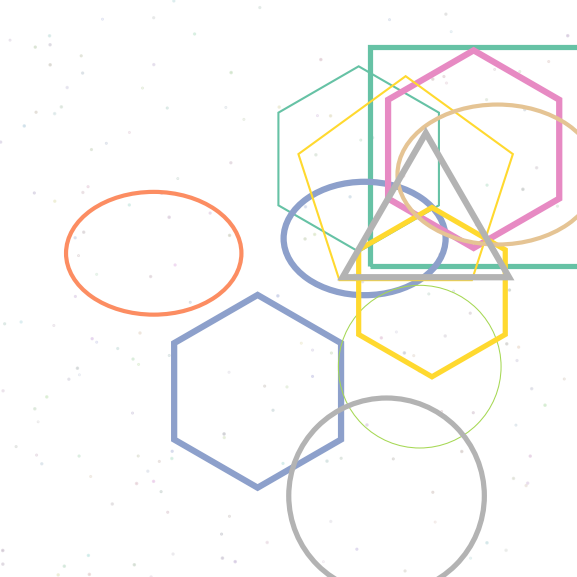[{"shape": "hexagon", "thickness": 1, "radius": 0.8, "center": [0.621, 0.724]}, {"shape": "square", "thickness": 2.5, "radius": 0.95, "center": [0.831, 0.728]}, {"shape": "oval", "thickness": 2, "radius": 0.76, "center": [0.266, 0.561]}, {"shape": "oval", "thickness": 3, "radius": 0.7, "center": [0.631, 0.586]}, {"shape": "hexagon", "thickness": 3, "radius": 0.83, "center": [0.446, 0.322]}, {"shape": "hexagon", "thickness": 3, "radius": 0.86, "center": [0.82, 0.741]}, {"shape": "circle", "thickness": 0.5, "radius": 0.7, "center": [0.727, 0.364]}, {"shape": "hexagon", "thickness": 2.5, "radius": 0.73, "center": [0.748, 0.493]}, {"shape": "pentagon", "thickness": 1, "radius": 0.98, "center": [0.702, 0.672]}, {"shape": "oval", "thickness": 2, "radius": 0.87, "center": [0.861, 0.697]}, {"shape": "triangle", "thickness": 3, "radius": 0.83, "center": [0.737, 0.602]}, {"shape": "circle", "thickness": 2.5, "radius": 0.85, "center": [0.669, 0.141]}]